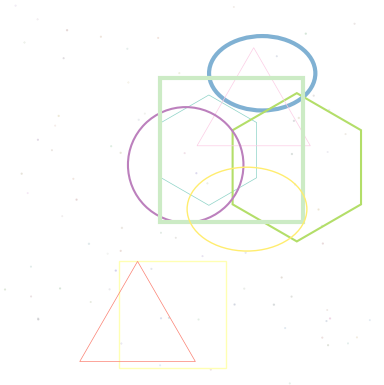[{"shape": "hexagon", "thickness": 0.5, "radius": 0.72, "center": [0.542, 0.61]}, {"shape": "square", "thickness": 1, "radius": 0.69, "center": [0.448, 0.183]}, {"shape": "triangle", "thickness": 0.5, "radius": 0.87, "center": [0.357, 0.148]}, {"shape": "oval", "thickness": 3, "radius": 0.69, "center": [0.681, 0.81]}, {"shape": "hexagon", "thickness": 1.5, "radius": 0.96, "center": [0.771, 0.566]}, {"shape": "triangle", "thickness": 0.5, "radius": 0.85, "center": [0.659, 0.706]}, {"shape": "circle", "thickness": 1.5, "radius": 0.75, "center": [0.482, 0.572]}, {"shape": "square", "thickness": 3, "radius": 0.93, "center": [0.602, 0.61]}, {"shape": "oval", "thickness": 1, "radius": 0.78, "center": [0.642, 0.457]}]